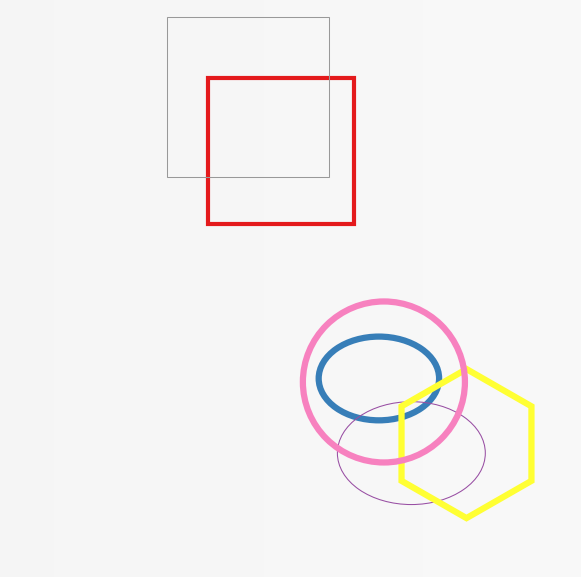[{"shape": "square", "thickness": 2, "radius": 0.63, "center": [0.483, 0.737]}, {"shape": "oval", "thickness": 3, "radius": 0.52, "center": [0.652, 0.344]}, {"shape": "oval", "thickness": 0.5, "radius": 0.64, "center": [0.708, 0.215]}, {"shape": "hexagon", "thickness": 3, "radius": 0.65, "center": [0.803, 0.231]}, {"shape": "circle", "thickness": 3, "radius": 0.7, "center": [0.66, 0.338]}, {"shape": "square", "thickness": 0.5, "radius": 0.69, "center": [0.427, 0.832]}]